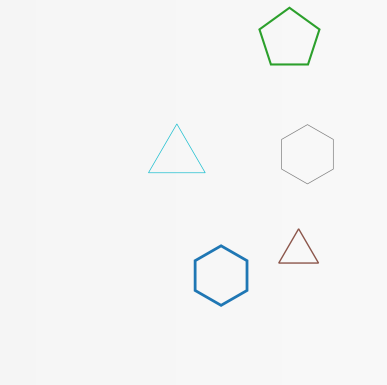[{"shape": "hexagon", "thickness": 2, "radius": 0.39, "center": [0.571, 0.284]}, {"shape": "pentagon", "thickness": 1.5, "radius": 0.41, "center": [0.747, 0.898]}, {"shape": "triangle", "thickness": 1, "radius": 0.3, "center": [0.771, 0.346]}, {"shape": "hexagon", "thickness": 0.5, "radius": 0.39, "center": [0.793, 0.599]}, {"shape": "triangle", "thickness": 0.5, "radius": 0.42, "center": [0.456, 0.594]}]